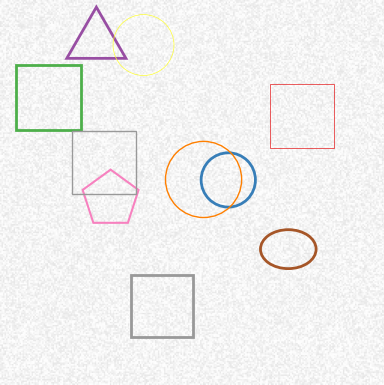[{"shape": "square", "thickness": 0.5, "radius": 0.42, "center": [0.785, 0.698]}, {"shape": "circle", "thickness": 2, "radius": 0.35, "center": [0.593, 0.533]}, {"shape": "square", "thickness": 2, "radius": 0.42, "center": [0.126, 0.747]}, {"shape": "triangle", "thickness": 2, "radius": 0.44, "center": [0.25, 0.893]}, {"shape": "circle", "thickness": 1, "radius": 0.49, "center": [0.529, 0.534]}, {"shape": "circle", "thickness": 0.5, "radius": 0.4, "center": [0.373, 0.883]}, {"shape": "oval", "thickness": 2, "radius": 0.36, "center": [0.749, 0.353]}, {"shape": "pentagon", "thickness": 1.5, "radius": 0.38, "center": [0.287, 0.483]}, {"shape": "square", "thickness": 2, "radius": 0.4, "center": [0.421, 0.205]}, {"shape": "square", "thickness": 1, "radius": 0.41, "center": [0.27, 0.577]}]